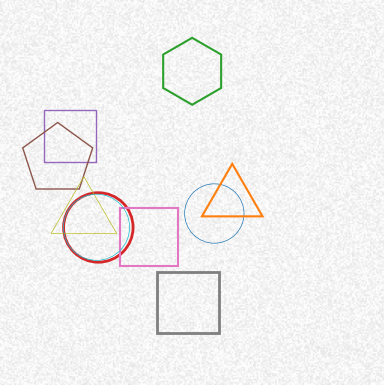[{"shape": "circle", "thickness": 0.5, "radius": 0.39, "center": [0.557, 0.445]}, {"shape": "triangle", "thickness": 1.5, "radius": 0.45, "center": [0.603, 0.483]}, {"shape": "hexagon", "thickness": 1.5, "radius": 0.43, "center": [0.499, 0.815]}, {"shape": "circle", "thickness": 2, "radius": 0.45, "center": [0.255, 0.409]}, {"shape": "square", "thickness": 1, "radius": 0.34, "center": [0.182, 0.647]}, {"shape": "pentagon", "thickness": 1, "radius": 0.48, "center": [0.15, 0.586]}, {"shape": "square", "thickness": 1.5, "radius": 0.38, "center": [0.386, 0.384]}, {"shape": "square", "thickness": 2, "radius": 0.4, "center": [0.488, 0.214]}, {"shape": "triangle", "thickness": 0.5, "radius": 0.49, "center": [0.218, 0.443]}, {"shape": "circle", "thickness": 0.5, "radius": 0.43, "center": [0.251, 0.41]}]